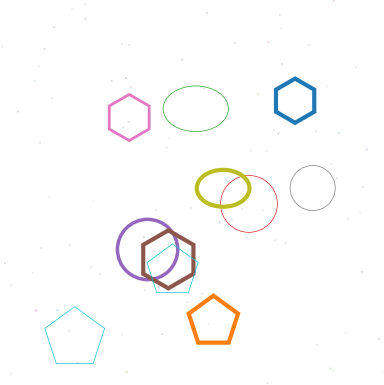[{"shape": "hexagon", "thickness": 3, "radius": 0.29, "center": [0.767, 0.738]}, {"shape": "pentagon", "thickness": 3, "radius": 0.34, "center": [0.554, 0.165]}, {"shape": "oval", "thickness": 0.5, "radius": 0.42, "center": [0.508, 0.717]}, {"shape": "circle", "thickness": 0.5, "radius": 0.37, "center": [0.647, 0.47]}, {"shape": "circle", "thickness": 2.5, "radius": 0.39, "center": [0.383, 0.352]}, {"shape": "hexagon", "thickness": 3, "radius": 0.38, "center": [0.437, 0.326]}, {"shape": "hexagon", "thickness": 2, "radius": 0.3, "center": [0.336, 0.695]}, {"shape": "circle", "thickness": 0.5, "radius": 0.29, "center": [0.812, 0.512]}, {"shape": "oval", "thickness": 3, "radius": 0.34, "center": [0.58, 0.511]}, {"shape": "pentagon", "thickness": 0.5, "radius": 0.41, "center": [0.194, 0.122]}, {"shape": "pentagon", "thickness": 0.5, "radius": 0.35, "center": [0.448, 0.296]}]